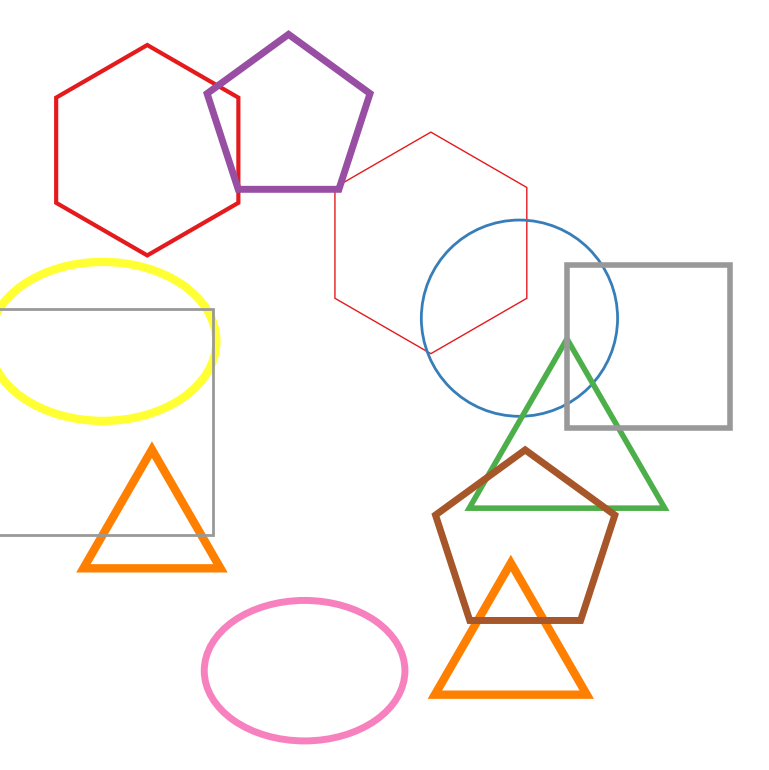[{"shape": "hexagon", "thickness": 0.5, "radius": 0.72, "center": [0.56, 0.685]}, {"shape": "hexagon", "thickness": 1.5, "radius": 0.68, "center": [0.191, 0.805]}, {"shape": "circle", "thickness": 1, "radius": 0.64, "center": [0.675, 0.587]}, {"shape": "triangle", "thickness": 2, "radius": 0.73, "center": [0.736, 0.413]}, {"shape": "pentagon", "thickness": 2.5, "radius": 0.56, "center": [0.375, 0.844]}, {"shape": "triangle", "thickness": 3, "radius": 0.57, "center": [0.663, 0.155]}, {"shape": "triangle", "thickness": 3, "radius": 0.51, "center": [0.197, 0.313]}, {"shape": "oval", "thickness": 3, "radius": 0.74, "center": [0.134, 0.557]}, {"shape": "pentagon", "thickness": 2.5, "radius": 0.61, "center": [0.682, 0.293]}, {"shape": "oval", "thickness": 2.5, "radius": 0.65, "center": [0.396, 0.129]}, {"shape": "square", "thickness": 2, "radius": 0.53, "center": [0.842, 0.55]}, {"shape": "square", "thickness": 1, "radius": 0.73, "center": [0.13, 0.452]}]